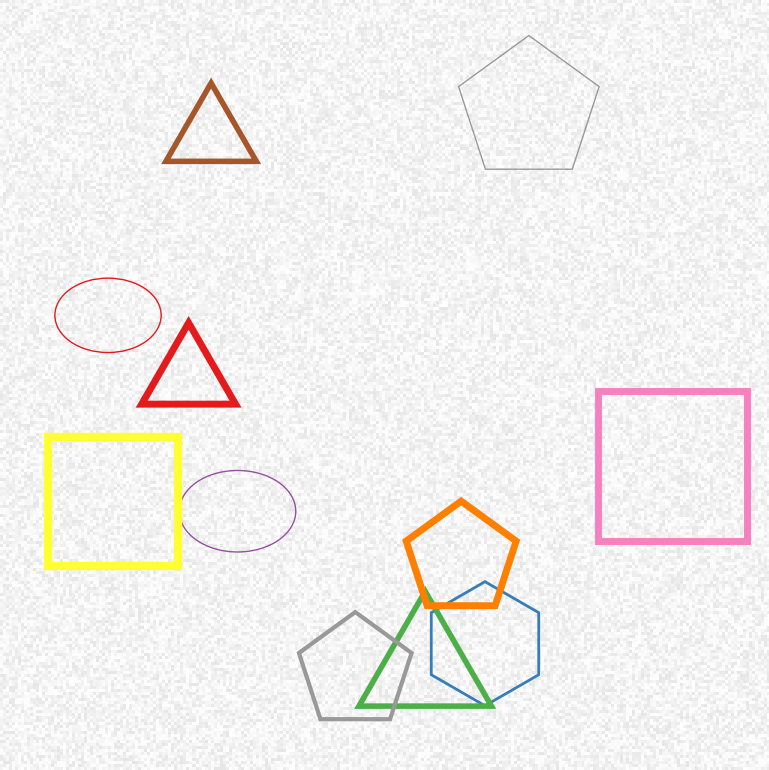[{"shape": "oval", "thickness": 0.5, "radius": 0.35, "center": [0.14, 0.59]}, {"shape": "triangle", "thickness": 2.5, "radius": 0.35, "center": [0.245, 0.51]}, {"shape": "hexagon", "thickness": 1, "radius": 0.4, "center": [0.63, 0.164]}, {"shape": "triangle", "thickness": 2, "radius": 0.5, "center": [0.552, 0.133]}, {"shape": "oval", "thickness": 0.5, "radius": 0.38, "center": [0.309, 0.336]}, {"shape": "pentagon", "thickness": 2.5, "radius": 0.38, "center": [0.599, 0.274]}, {"shape": "square", "thickness": 3, "radius": 0.42, "center": [0.147, 0.349]}, {"shape": "triangle", "thickness": 2, "radius": 0.34, "center": [0.274, 0.824]}, {"shape": "square", "thickness": 2.5, "radius": 0.48, "center": [0.873, 0.395]}, {"shape": "pentagon", "thickness": 0.5, "radius": 0.48, "center": [0.687, 0.858]}, {"shape": "pentagon", "thickness": 1.5, "radius": 0.38, "center": [0.461, 0.128]}]